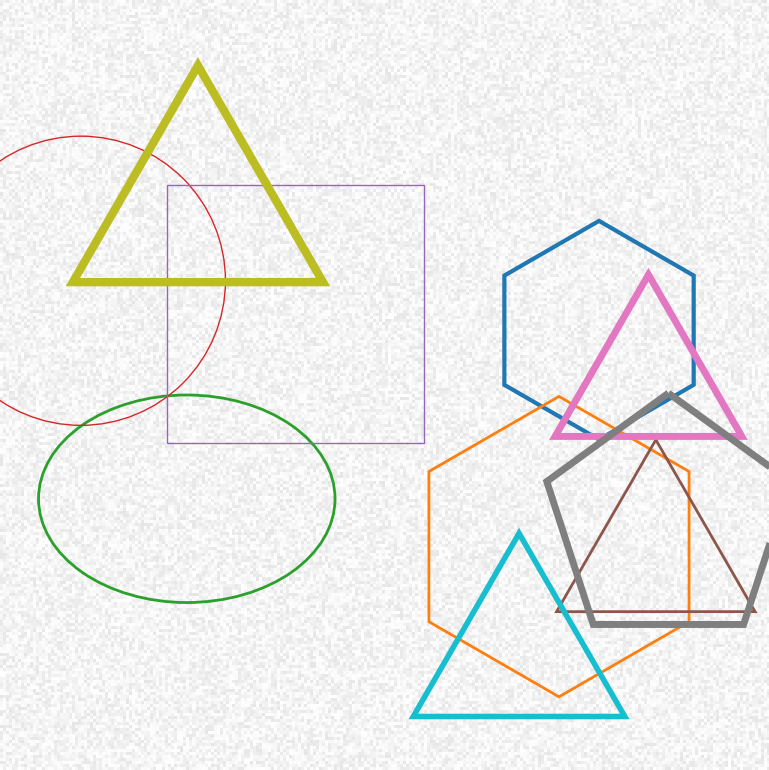[{"shape": "hexagon", "thickness": 1.5, "radius": 0.71, "center": [0.778, 0.571]}, {"shape": "hexagon", "thickness": 1, "radius": 0.98, "center": [0.726, 0.29]}, {"shape": "oval", "thickness": 1, "radius": 0.96, "center": [0.243, 0.352]}, {"shape": "circle", "thickness": 0.5, "radius": 0.94, "center": [0.105, 0.635]}, {"shape": "square", "thickness": 0.5, "radius": 0.84, "center": [0.383, 0.592]}, {"shape": "triangle", "thickness": 1, "radius": 0.74, "center": [0.852, 0.28]}, {"shape": "triangle", "thickness": 2.5, "radius": 0.7, "center": [0.842, 0.503]}, {"shape": "pentagon", "thickness": 2.5, "radius": 0.83, "center": [0.868, 0.323]}, {"shape": "triangle", "thickness": 3, "radius": 0.94, "center": [0.257, 0.727]}, {"shape": "triangle", "thickness": 2, "radius": 0.79, "center": [0.674, 0.149]}]